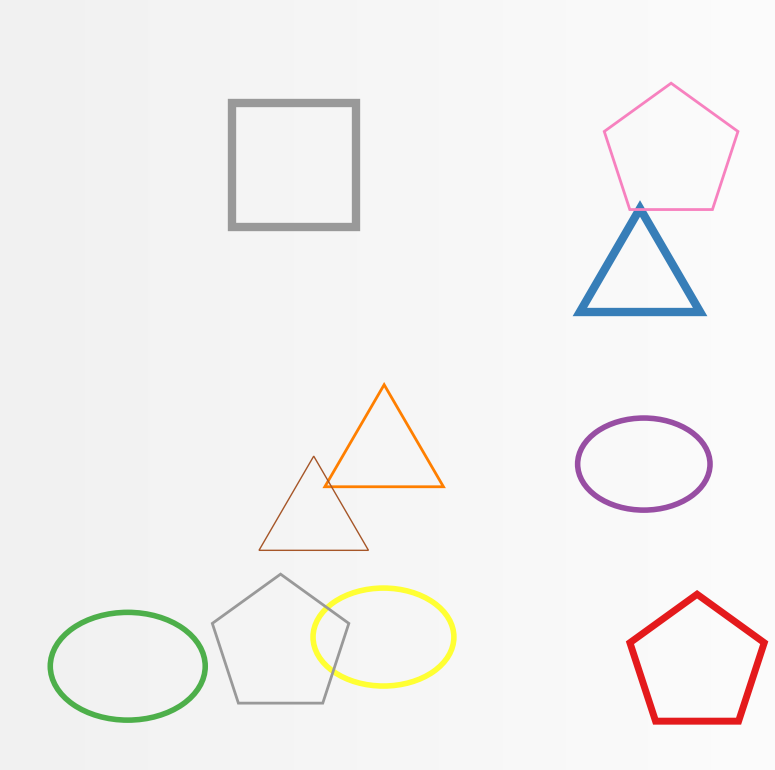[{"shape": "pentagon", "thickness": 2.5, "radius": 0.46, "center": [0.899, 0.137]}, {"shape": "triangle", "thickness": 3, "radius": 0.45, "center": [0.826, 0.64]}, {"shape": "oval", "thickness": 2, "radius": 0.5, "center": [0.165, 0.135]}, {"shape": "oval", "thickness": 2, "radius": 0.43, "center": [0.831, 0.397]}, {"shape": "triangle", "thickness": 1, "radius": 0.44, "center": [0.496, 0.412]}, {"shape": "oval", "thickness": 2, "radius": 0.45, "center": [0.495, 0.173]}, {"shape": "triangle", "thickness": 0.5, "radius": 0.41, "center": [0.405, 0.326]}, {"shape": "pentagon", "thickness": 1, "radius": 0.45, "center": [0.866, 0.801]}, {"shape": "square", "thickness": 3, "radius": 0.4, "center": [0.38, 0.786]}, {"shape": "pentagon", "thickness": 1, "radius": 0.46, "center": [0.362, 0.162]}]